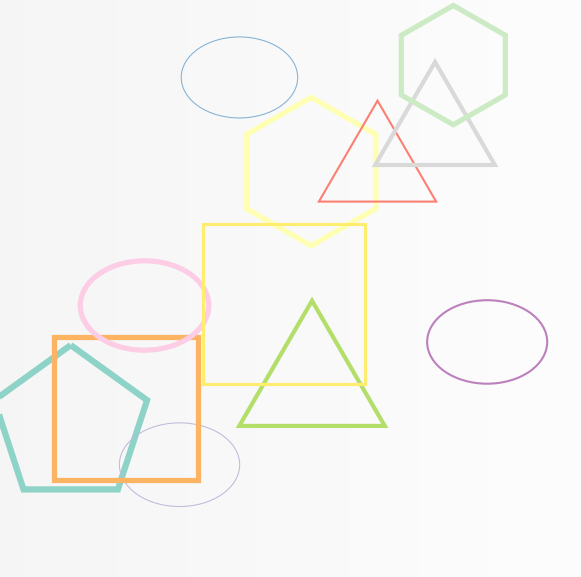[{"shape": "pentagon", "thickness": 3, "radius": 0.69, "center": [0.122, 0.263]}, {"shape": "hexagon", "thickness": 2.5, "radius": 0.64, "center": [0.535, 0.702]}, {"shape": "oval", "thickness": 0.5, "radius": 0.52, "center": [0.309, 0.194]}, {"shape": "triangle", "thickness": 1, "radius": 0.58, "center": [0.649, 0.708]}, {"shape": "oval", "thickness": 0.5, "radius": 0.5, "center": [0.412, 0.865]}, {"shape": "square", "thickness": 2.5, "radius": 0.62, "center": [0.217, 0.292]}, {"shape": "triangle", "thickness": 2, "radius": 0.72, "center": [0.537, 0.334]}, {"shape": "oval", "thickness": 2.5, "radius": 0.55, "center": [0.249, 0.47]}, {"shape": "triangle", "thickness": 2, "radius": 0.59, "center": [0.748, 0.773]}, {"shape": "oval", "thickness": 1, "radius": 0.52, "center": [0.838, 0.407]}, {"shape": "hexagon", "thickness": 2.5, "radius": 0.52, "center": [0.78, 0.886]}, {"shape": "square", "thickness": 1.5, "radius": 0.7, "center": [0.489, 0.473]}]